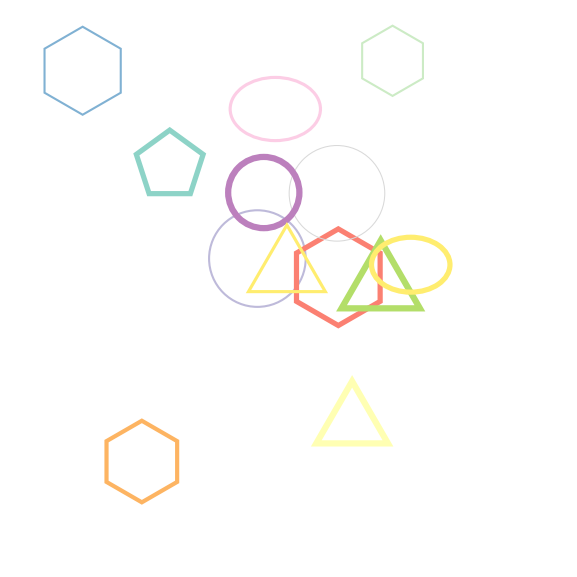[{"shape": "pentagon", "thickness": 2.5, "radius": 0.3, "center": [0.294, 0.713]}, {"shape": "triangle", "thickness": 3, "radius": 0.36, "center": [0.61, 0.267]}, {"shape": "circle", "thickness": 1, "radius": 0.42, "center": [0.446, 0.551]}, {"shape": "hexagon", "thickness": 2.5, "radius": 0.42, "center": [0.586, 0.519]}, {"shape": "hexagon", "thickness": 1, "radius": 0.38, "center": [0.143, 0.877]}, {"shape": "hexagon", "thickness": 2, "radius": 0.35, "center": [0.246, 0.2]}, {"shape": "triangle", "thickness": 3, "radius": 0.39, "center": [0.659, 0.504]}, {"shape": "oval", "thickness": 1.5, "radius": 0.39, "center": [0.477, 0.81]}, {"shape": "circle", "thickness": 0.5, "radius": 0.41, "center": [0.583, 0.664]}, {"shape": "circle", "thickness": 3, "radius": 0.31, "center": [0.457, 0.666]}, {"shape": "hexagon", "thickness": 1, "radius": 0.3, "center": [0.68, 0.894]}, {"shape": "triangle", "thickness": 1.5, "radius": 0.38, "center": [0.497, 0.533]}, {"shape": "oval", "thickness": 2.5, "radius": 0.34, "center": [0.711, 0.541]}]